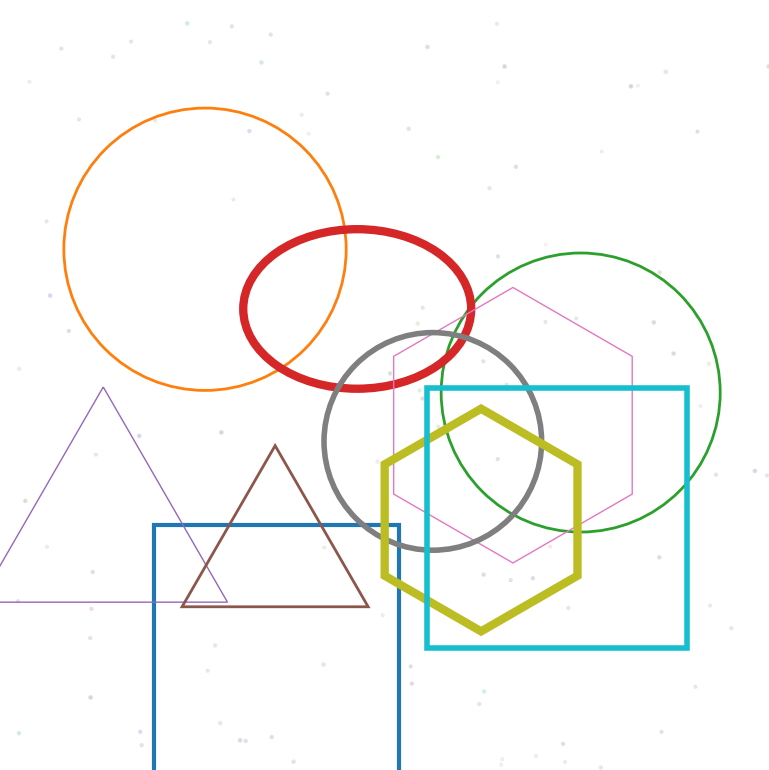[{"shape": "square", "thickness": 1.5, "radius": 0.8, "center": [0.359, 0.158]}, {"shape": "circle", "thickness": 1, "radius": 0.92, "center": [0.266, 0.676]}, {"shape": "circle", "thickness": 1, "radius": 0.91, "center": [0.754, 0.49]}, {"shape": "oval", "thickness": 3, "radius": 0.74, "center": [0.464, 0.599]}, {"shape": "triangle", "thickness": 0.5, "radius": 0.93, "center": [0.134, 0.311]}, {"shape": "triangle", "thickness": 1, "radius": 0.7, "center": [0.357, 0.282]}, {"shape": "hexagon", "thickness": 0.5, "radius": 0.89, "center": [0.666, 0.448]}, {"shape": "circle", "thickness": 2, "radius": 0.71, "center": [0.562, 0.427]}, {"shape": "hexagon", "thickness": 3, "radius": 0.72, "center": [0.625, 0.325]}, {"shape": "square", "thickness": 2, "radius": 0.84, "center": [0.724, 0.327]}]